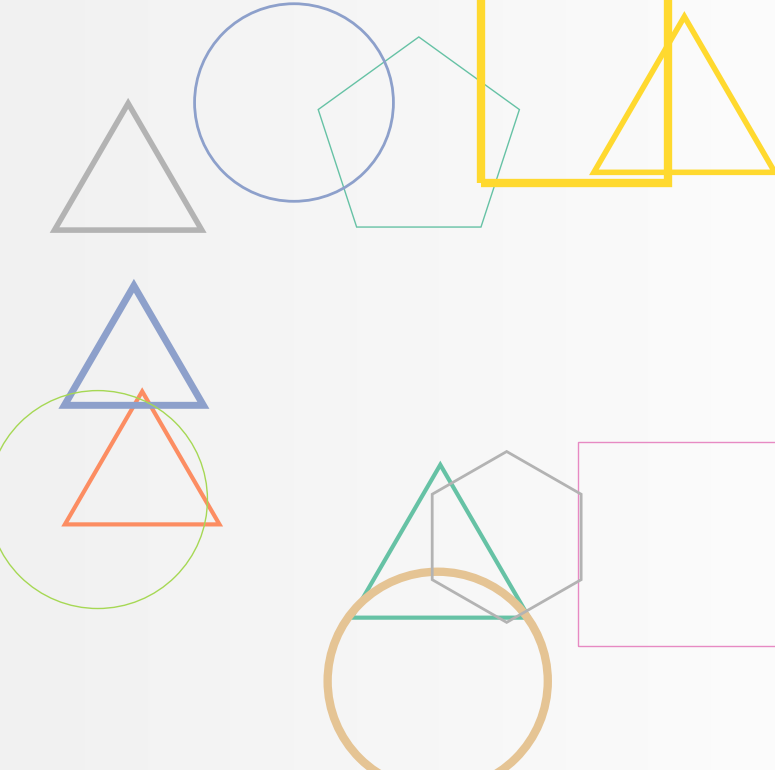[{"shape": "pentagon", "thickness": 0.5, "radius": 0.68, "center": [0.54, 0.816]}, {"shape": "triangle", "thickness": 1.5, "radius": 0.66, "center": [0.568, 0.264]}, {"shape": "triangle", "thickness": 1.5, "radius": 0.58, "center": [0.183, 0.377]}, {"shape": "triangle", "thickness": 2.5, "radius": 0.52, "center": [0.173, 0.525]}, {"shape": "circle", "thickness": 1, "radius": 0.64, "center": [0.379, 0.867]}, {"shape": "square", "thickness": 0.5, "radius": 0.66, "center": [0.878, 0.293]}, {"shape": "circle", "thickness": 0.5, "radius": 0.71, "center": [0.126, 0.351]}, {"shape": "square", "thickness": 3, "radius": 0.6, "center": [0.741, 0.883]}, {"shape": "triangle", "thickness": 2, "radius": 0.67, "center": [0.883, 0.844]}, {"shape": "circle", "thickness": 3, "radius": 0.71, "center": [0.565, 0.115]}, {"shape": "triangle", "thickness": 2, "radius": 0.55, "center": [0.165, 0.756]}, {"shape": "hexagon", "thickness": 1, "radius": 0.55, "center": [0.654, 0.303]}]